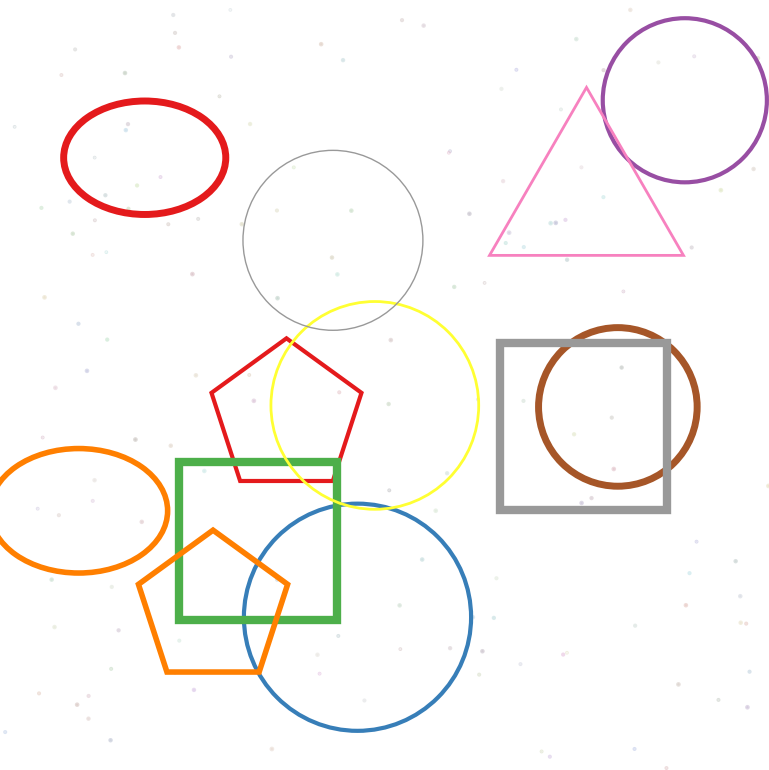[{"shape": "pentagon", "thickness": 1.5, "radius": 0.51, "center": [0.372, 0.458]}, {"shape": "oval", "thickness": 2.5, "radius": 0.53, "center": [0.188, 0.795]}, {"shape": "circle", "thickness": 1.5, "radius": 0.74, "center": [0.464, 0.198]}, {"shape": "square", "thickness": 3, "radius": 0.51, "center": [0.335, 0.298]}, {"shape": "circle", "thickness": 1.5, "radius": 0.53, "center": [0.889, 0.87]}, {"shape": "oval", "thickness": 2, "radius": 0.58, "center": [0.102, 0.337]}, {"shape": "pentagon", "thickness": 2, "radius": 0.51, "center": [0.277, 0.21]}, {"shape": "circle", "thickness": 1, "radius": 0.67, "center": [0.487, 0.473]}, {"shape": "circle", "thickness": 2.5, "radius": 0.51, "center": [0.802, 0.472]}, {"shape": "triangle", "thickness": 1, "radius": 0.73, "center": [0.762, 0.741]}, {"shape": "circle", "thickness": 0.5, "radius": 0.58, "center": [0.432, 0.688]}, {"shape": "square", "thickness": 3, "radius": 0.54, "center": [0.758, 0.446]}]